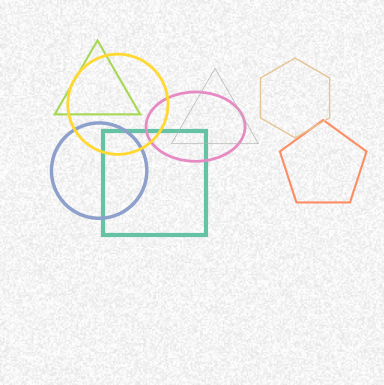[{"shape": "square", "thickness": 3, "radius": 0.67, "center": [0.402, 0.524]}, {"shape": "pentagon", "thickness": 1.5, "radius": 0.59, "center": [0.84, 0.57]}, {"shape": "circle", "thickness": 2.5, "radius": 0.62, "center": [0.257, 0.557]}, {"shape": "oval", "thickness": 2, "radius": 0.64, "center": [0.508, 0.671]}, {"shape": "triangle", "thickness": 1.5, "radius": 0.64, "center": [0.253, 0.767]}, {"shape": "circle", "thickness": 2, "radius": 0.65, "center": [0.306, 0.729]}, {"shape": "hexagon", "thickness": 1, "radius": 0.52, "center": [0.766, 0.746]}, {"shape": "triangle", "thickness": 0.5, "radius": 0.65, "center": [0.558, 0.692]}]